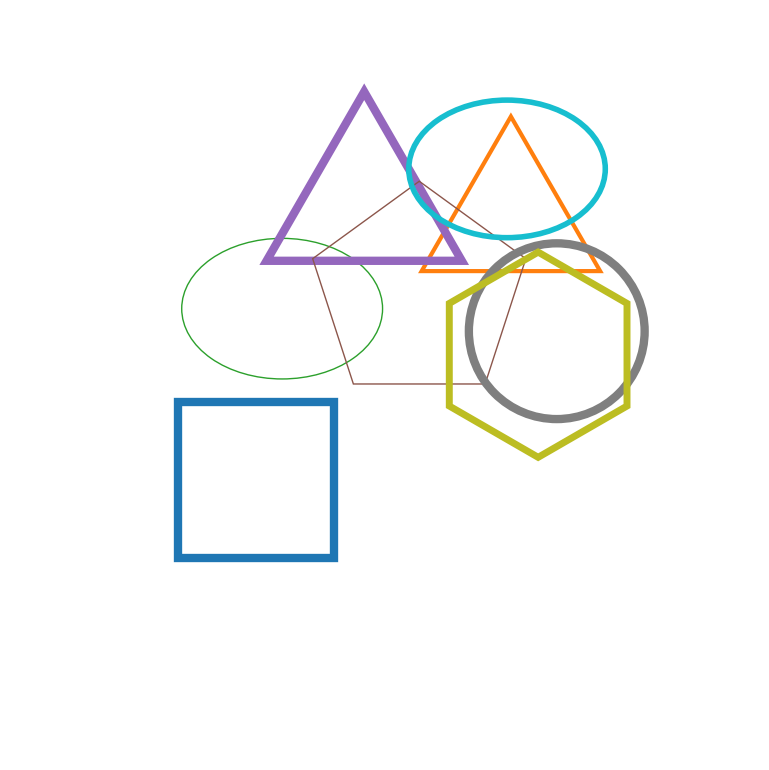[{"shape": "square", "thickness": 3, "radius": 0.51, "center": [0.332, 0.376]}, {"shape": "triangle", "thickness": 1.5, "radius": 0.67, "center": [0.664, 0.715]}, {"shape": "oval", "thickness": 0.5, "radius": 0.65, "center": [0.366, 0.599]}, {"shape": "triangle", "thickness": 3, "radius": 0.73, "center": [0.473, 0.734]}, {"shape": "pentagon", "thickness": 0.5, "radius": 0.73, "center": [0.544, 0.619]}, {"shape": "circle", "thickness": 3, "radius": 0.57, "center": [0.723, 0.57]}, {"shape": "hexagon", "thickness": 2.5, "radius": 0.67, "center": [0.699, 0.539]}, {"shape": "oval", "thickness": 2, "radius": 0.64, "center": [0.658, 0.781]}]